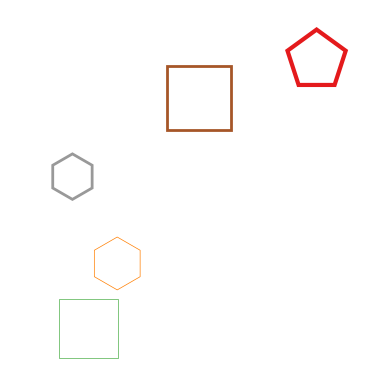[{"shape": "pentagon", "thickness": 3, "radius": 0.4, "center": [0.822, 0.844]}, {"shape": "square", "thickness": 0.5, "radius": 0.38, "center": [0.23, 0.146]}, {"shape": "hexagon", "thickness": 0.5, "radius": 0.34, "center": [0.305, 0.316]}, {"shape": "square", "thickness": 2, "radius": 0.42, "center": [0.516, 0.746]}, {"shape": "hexagon", "thickness": 2, "radius": 0.3, "center": [0.188, 0.541]}]